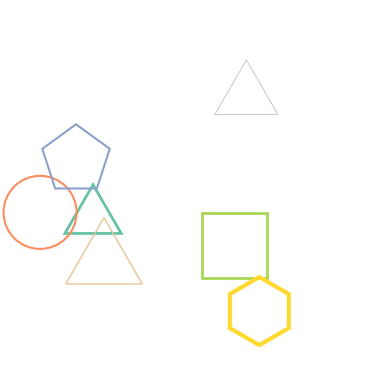[{"shape": "triangle", "thickness": 2, "radius": 0.42, "center": [0.242, 0.436]}, {"shape": "circle", "thickness": 1.5, "radius": 0.47, "center": [0.104, 0.448]}, {"shape": "pentagon", "thickness": 1.5, "radius": 0.46, "center": [0.197, 0.585]}, {"shape": "square", "thickness": 2, "radius": 0.42, "center": [0.609, 0.362]}, {"shape": "hexagon", "thickness": 3, "radius": 0.44, "center": [0.673, 0.192]}, {"shape": "triangle", "thickness": 1, "radius": 0.57, "center": [0.27, 0.32]}, {"shape": "triangle", "thickness": 0.5, "radius": 0.47, "center": [0.64, 0.75]}]